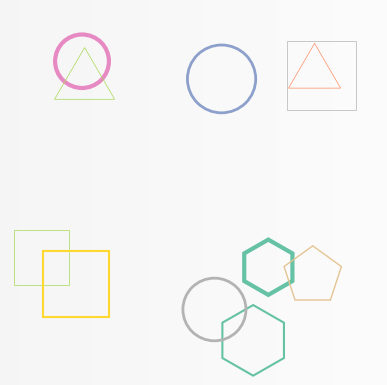[{"shape": "hexagon", "thickness": 3, "radius": 0.36, "center": [0.692, 0.306]}, {"shape": "hexagon", "thickness": 1.5, "radius": 0.46, "center": [0.653, 0.116]}, {"shape": "triangle", "thickness": 0.5, "radius": 0.39, "center": [0.812, 0.81]}, {"shape": "circle", "thickness": 2, "radius": 0.44, "center": [0.572, 0.795]}, {"shape": "circle", "thickness": 3, "radius": 0.35, "center": [0.212, 0.841]}, {"shape": "triangle", "thickness": 0.5, "radius": 0.45, "center": [0.218, 0.787]}, {"shape": "square", "thickness": 0.5, "radius": 0.36, "center": [0.107, 0.33]}, {"shape": "square", "thickness": 1.5, "radius": 0.43, "center": [0.196, 0.262]}, {"shape": "pentagon", "thickness": 1, "radius": 0.39, "center": [0.807, 0.284]}, {"shape": "circle", "thickness": 2, "radius": 0.41, "center": [0.553, 0.196]}, {"shape": "square", "thickness": 0.5, "radius": 0.45, "center": [0.83, 0.804]}]